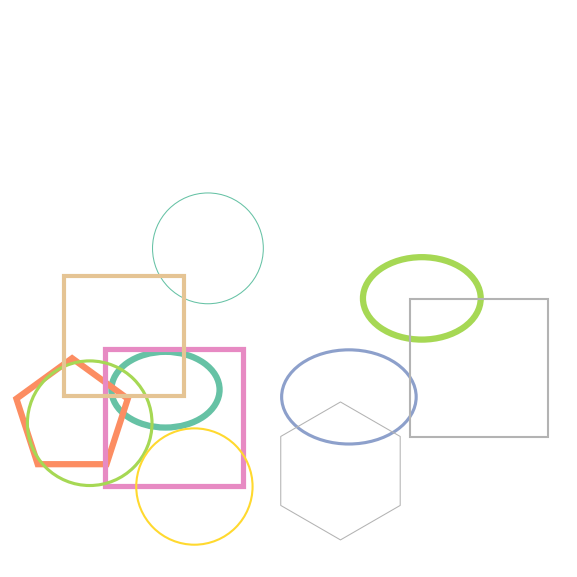[{"shape": "oval", "thickness": 3, "radius": 0.47, "center": [0.287, 0.324]}, {"shape": "circle", "thickness": 0.5, "radius": 0.48, "center": [0.36, 0.569]}, {"shape": "pentagon", "thickness": 3, "radius": 0.51, "center": [0.125, 0.277]}, {"shape": "oval", "thickness": 1.5, "radius": 0.58, "center": [0.604, 0.312]}, {"shape": "square", "thickness": 2.5, "radius": 0.6, "center": [0.302, 0.276]}, {"shape": "circle", "thickness": 1.5, "radius": 0.54, "center": [0.155, 0.266]}, {"shape": "oval", "thickness": 3, "radius": 0.51, "center": [0.73, 0.482]}, {"shape": "circle", "thickness": 1, "radius": 0.5, "center": [0.337, 0.157]}, {"shape": "square", "thickness": 2, "radius": 0.52, "center": [0.215, 0.418]}, {"shape": "square", "thickness": 1, "radius": 0.6, "center": [0.829, 0.362]}, {"shape": "hexagon", "thickness": 0.5, "radius": 0.6, "center": [0.59, 0.184]}]